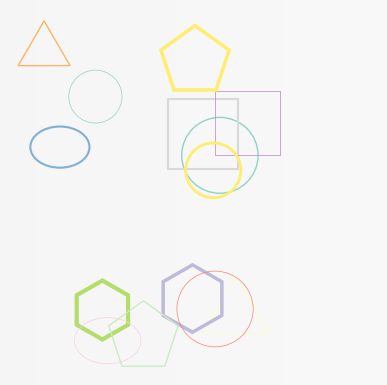[{"shape": "circle", "thickness": 0.5, "radius": 0.34, "center": [0.246, 0.749]}, {"shape": "circle", "thickness": 1, "radius": 0.49, "center": [0.567, 0.597]}, {"shape": "triangle", "thickness": 0.5, "radius": 0.49, "center": [0.609, 0.184]}, {"shape": "hexagon", "thickness": 2.5, "radius": 0.44, "center": [0.497, 0.225]}, {"shape": "circle", "thickness": 0.5, "radius": 0.49, "center": [0.555, 0.197]}, {"shape": "oval", "thickness": 1.5, "radius": 0.38, "center": [0.155, 0.618]}, {"shape": "triangle", "thickness": 1, "radius": 0.39, "center": [0.114, 0.868]}, {"shape": "hexagon", "thickness": 3, "radius": 0.38, "center": [0.264, 0.195]}, {"shape": "oval", "thickness": 0.5, "radius": 0.43, "center": [0.278, 0.115]}, {"shape": "square", "thickness": 1.5, "radius": 0.45, "center": [0.524, 0.652]}, {"shape": "square", "thickness": 0.5, "radius": 0.42, "center": [0.638, 0.68]}, {"shape": "pentagon", "thickness": 1, "radius": 0.47, "center": [0.37, 0.125]}, {"shape": "pentagon", "thickness": 2.5, "radius": 0.46, "center": [0.503, 0.841]}, {"shape": "circle", "thickness": 2, "radius": 0.36, "center": [0.55, 0.558]}]